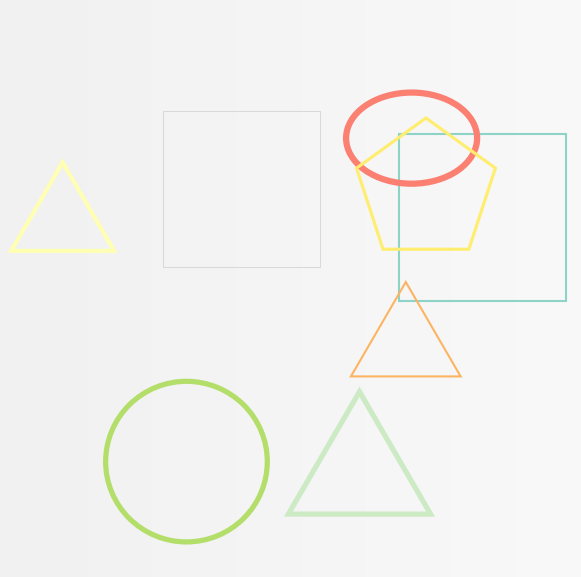[{"shape": "square", "thickness": 1, "radius": 0.72, "center": [0.83, 0.622]}, {"shape": "triangle", "thickness": 2, "radius": 0.51, "center": [0.108, 0.616]}, {"shape": "oval", "thickness": 3, "radius": 0.56, "center": [0.708, 0.76]}, {"shape": "triangle", "thickness": 1, "radius": 0.54, "center": [0.698, 0.402]}, {"shape": "circle", "thickness": 2.5, "radius": 0.7, "center": [0.321, 0.2]}, {"shape": "square", "thickness": 0.5, "radius": 0.68, "center": [0.416, 0.672]}, {"shape": "triangle", "thickness": 2.5, "radius": 0.71, "center": [0.618, 0.18]}, {"shape": "pentagon", "thickness": 1.5, "radius": 0.63, "center": [0.733, 0.669]}]